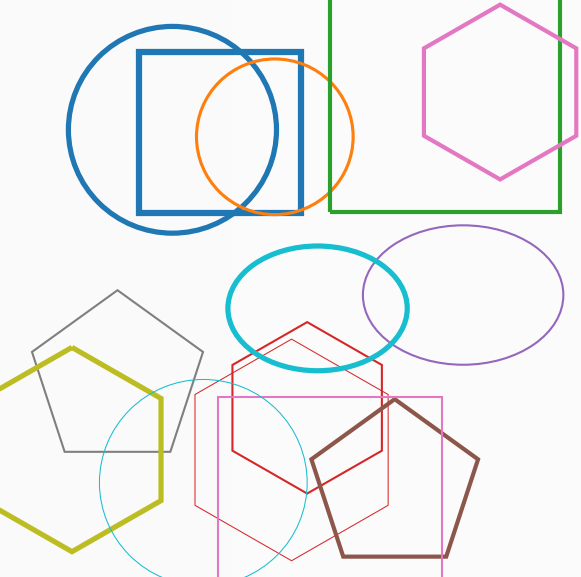[{"shape": "square", "thickness": 3, "radius": 0.7, "center": [0.378, 0.77]}, {"shape": "circle", "thickness": 2.5, "radius": 0.9, "center": [0.297, 0.774]}, {"shape": "circle", "thickness": 1.5, "radius": 0.67, "center": [0.473, 0.762]}, {"shape": "square", "thickness": 2, "radius": 0.99, "center": [0.765, 0.83]}, {"shape": "hexagon", "thickness": 0.5, "radius": 0.96, "center": [0.502, 0.22]}, {"shape": "hexagon", "thickness": 1, "radius": 0.74, "center": [0.528, 0.293]}, {"shape": "oval", "thickness": 1, "radius": 0.86, "center": [0.797, 0.488]}, {"shape": "pentagon", "thickness": 2, "radius": 0.75, "center": [0.679, 0.157]}, {"shape": "square", "thickness": 1, "radius": 0.96, "center": [0.568, 0.119]}, {"shape": "hexagon", "thickness": 2, "radius": 0.76, "center": [0.86, 0.84]}, {"shape": "pentagon", "thickness": 1, "radius": 0.77, "center": [0.202, 0.342]}, {"shape": "hexagon", "thickness": 2.5, "radius": 0.88, "center": [0.124, 0.221]}, {"shape": "circle", "thickness": 0.5, "radius": 0.89, "center": [0.35, 0.163]}, {"shape": "oval", "thickness": 2.5, "radius": 0.77, "center": [0.546, 0.465]}]